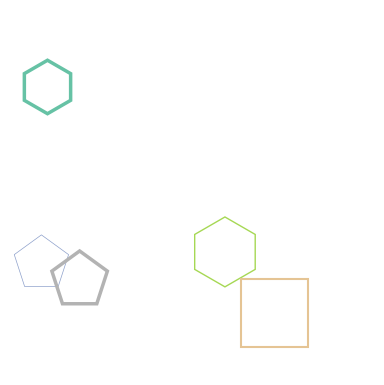[{"shape": "hexagon", "thickness": 2.5, "radius": 0.35, "center": [0.123, 0.774]}, {"shape": "pentagon", "thickness": 0.5, "radius": 0.37, "center": [0.108, 0.316]}, {"shape": "hexagon", "thickness": 1, "radius": 0.45, "center": [0.584, 0.346]}, {"shape": "square", "thickness": 1.5, "radius": 0.44, "center": [0.713, 0.187]}, {"shape": "pentagon", "thickness": 2.5, "radius": 0.38, "center": [0.207, 0.272]}]